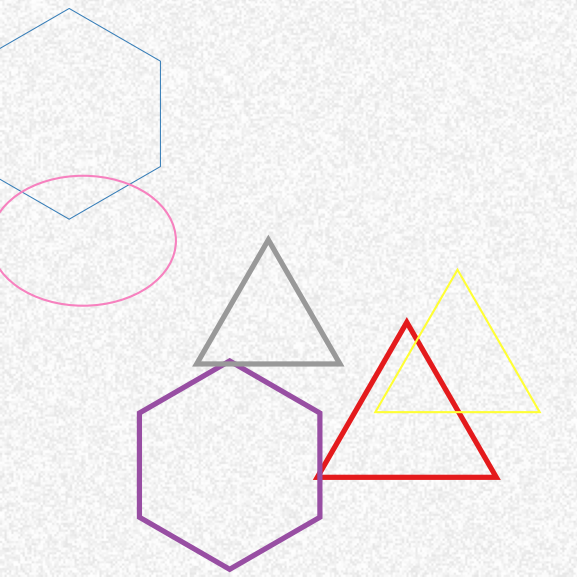[{"shape": "triangle", "thickness": 2.5, "radius": 0.89, "center": [0.704, 0.262]}, {"shape": "hexagon", "thickness": 0.5, "radius": 0.91, "center": [0.12, 0.802]}, {"shape": "hexagon", "thickness": 2.5, "radius": 0.9, "center": [0.398, 0.194]}, {"shape": "triangle", "thickness": 1, "radius": 0.82, "center": [0.792, 0.368]}, {"shape": "oval", "thickness": 1, "radius": 0.8, "center": [0.144, 0.582]}, {"shape": "triangle", "thickness": 2.5, "radius": 0.72, "center": [0.465, 0.441]}]